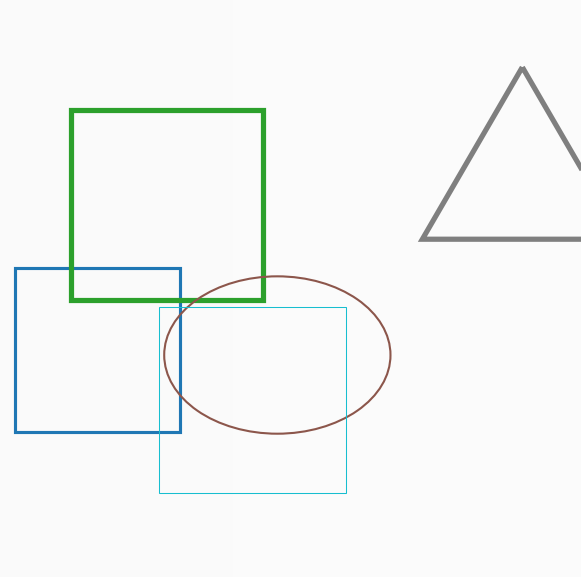[{"shape": "square", "thickness": 1.5, "radius": 0.71, "center": [0.168, 0.394]}, {"shape": "square", "thickness": 2.5, "radius": 0.82, "center": [0.287, 0.644]}, {"shape": "oval", "thickness": 1, "radius": 0.97, "center": [0.477, 0.384]}, {"shape": "triangle", "thickness": 2.5, "radius": 0.99, "center": [0.899, 0.684]}, {"shape": "square", "thickness": 0.5, "radius": 0.81, "center": [0.434, 0.307]}]